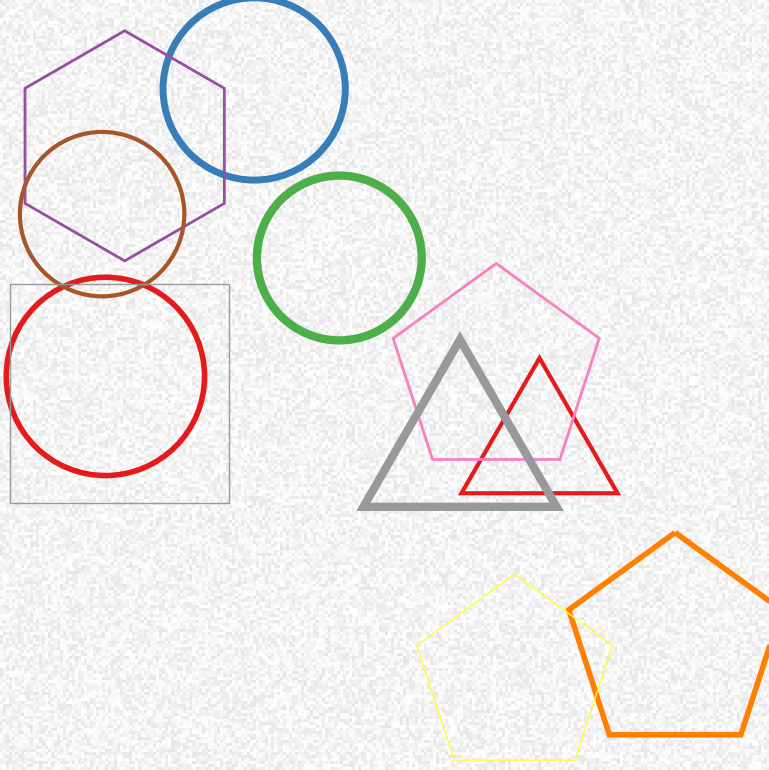[{"shape": "circle", "thickness": 2, "radius": 0.64, "center": [0.137, 0.511]}, {"shape": "triangle", "thickness": 1.5, "radius": 0.59, "center": [0.701, 0.418]}, {"shape": "circle", "thickness": 2.5, "radius": 0.59, "center": [0.33, 0.884]}, {"shape": "circle", "thickness": 3, "radius": 0.54, "center": [0.441, 0.665]}, {"shape": "hexagon", "thickness": 1, "radius": 0.75, "center": [0.162, 0.811]}, {"shape": "pentagon", "thickness": 2, "radius": 0.73, "center": [0.877, 0.163]}, {"shape": "pentagon", "thickness": 0.5, "radius": 0.67, "center": [0.668, 0.121]}, {"shape": "circle", "thickness": 1.5, "radius": 0.53, "center": [0.133, 0.722]}, {"shape": "pentagon", "thickness": 1, "radius": 0.7, "center": [0.644, 0.517]}, {"shape": "square", "thickness": 0.5, "radius": 0.71, "center": [0.156, 0.489]}, {"shape": "triangle", "thickness": 3, "radius": 0.72, "center": [0.597, 0.414]}]